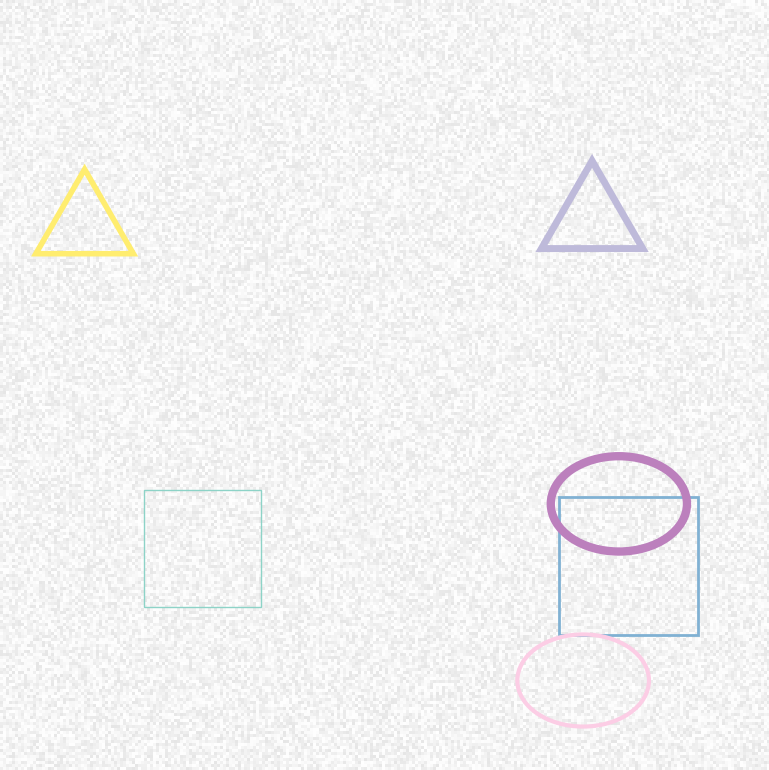[{"shape": "square", "thickness": 0.5, "radius": 0.38, "center": [0.263, 0.288]}, {"shape": "triangle", "thickness": 2.5, "radius": 0.38, "center": [0.769, 0.715]}, {"shape": "square", "thickness": 1, "radius": 0.45, "center": [0.816, 0.265]}, {"shape": "oval", "thickness": 1.5, "radius": 0.43, "center": [0.757, 0.116]}, {"shape": "oval", "thickness": 3, "radius": 0.44, "center": [0.804, 0.346]}, {"shape": "triangle", "thickness": 2, "radius": 0.37, "center": [0.11, 0.707]}]